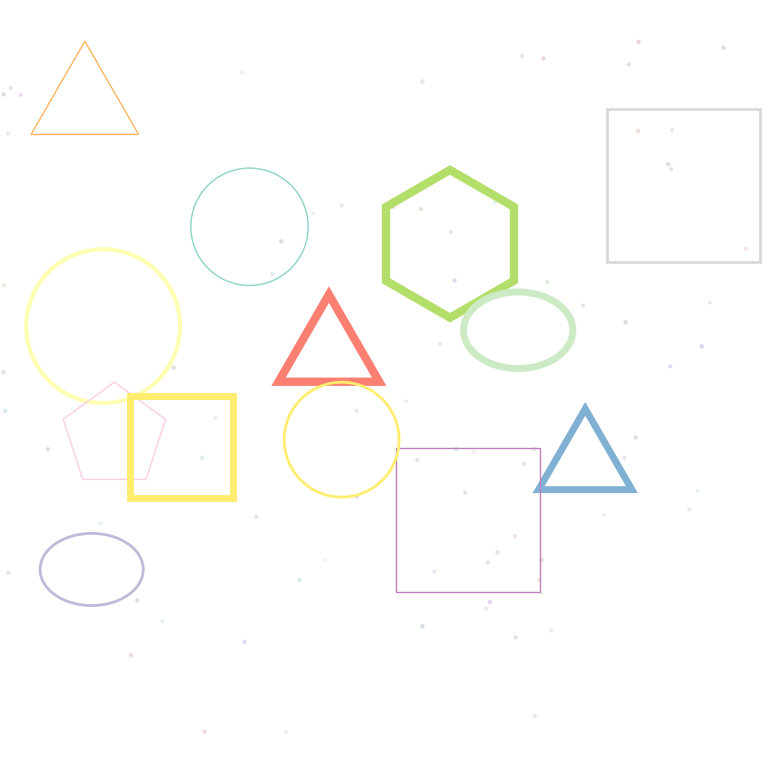[{"shape": "circle", "thickness": 0.5, "radius": 0.38, "center": [0.324, 0.705]}, {"shape": "circle", "thickness": 1.5, "radius": 0.5, "center": [0.134, 0.576]}, {"shape": "oval", "thickness": 1, "radius": 0.33, "center": [0.119, 0.26]}, {"shape": "triangle", "thickness": 3, "radius": 0.38, "center": [0.427, 0.542]}, {"shape": "triangle", "thickness": 2.5, "radius": 0.35, "center": [0.76, 0.399]}, {"shape": "triangle", "thickness": 0.5, "radius": 0.4, "center": [0.11, 0.866]}, {"shape": "hexagon", "thickness": 3, "radius": 0.48, "center": [0.584, 0.683]}, {"shape": "pentagon", "thickness": 0.5, "radius": 0.35, "center": [0.149, 0.434]}, {"shape": "square", "thickness": 1, "radius": 0.5, "center": [0.888, 0.759]}, {"shape": "square", "thickness": 0.5, "radius": 0.47, "center": [0.608, 0.325]}, {"shape": "oval", "thickness": 2.5, "radius": 0.36, "center": [0.673, 0.571]}, {"shape": "circle", "thickness": 1, "radius": 0.37, "center": [0.444, 0.429]}, {"shape": "square", "thickness": 2.5, "radius": 0.33, "center": [0.236, 0.42]}]